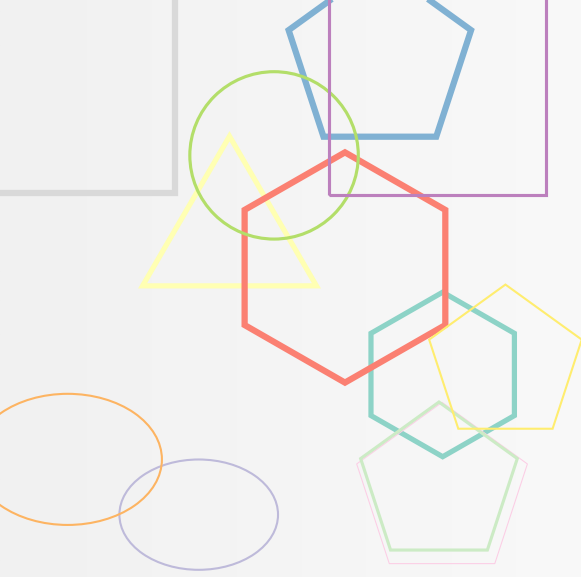[{"shape": "hexagon", "thickness": 2.5, "radius": 0.71, "center": [0.762, 0.351]}, {"shape": "triangle", "thickness": 2.5, "radius": 0.86, "center": [0.395, 0.591]}, {"shape": "oval", "thickness": 1, "radius": 0.68, "center": [0.342, 0.108]}, {"shape": "hexagon", "thickness": 3, "radius": 1.0, "center": [0.593, 0.536]}, {"shape": "pentagon", "thickness": 3, "radius": 0.83, "center": [0.654, 0.896]}, {"shape": "oval", "thickness": 1, "radius": 0.81, "center": [0.116, 0.204]}, {"shape": "circle", "thickness": 1.5, "radius": 0.72, "center": [0.472, 0.73]}, {"shape": "pentagon", "thickness": 0.5, "radius": 0.77, "center": [0.76, 0.148]}, {"shape": "square", "thickness": 3, "radius": 0.99, "center": [0.103, 0.863]}, {"shape": "square", "thickness": 1.5, "radius": 0.94, "center": [0.753, 0.848]}, {"shape": "pentagon", "thickness": 1.5, "radius": 0.71, "center": [0.755, 0.161]}, {"shape": "pentagon", "thickness": 1, "radius": 0.69, "center": [0.87, 0.368]}]